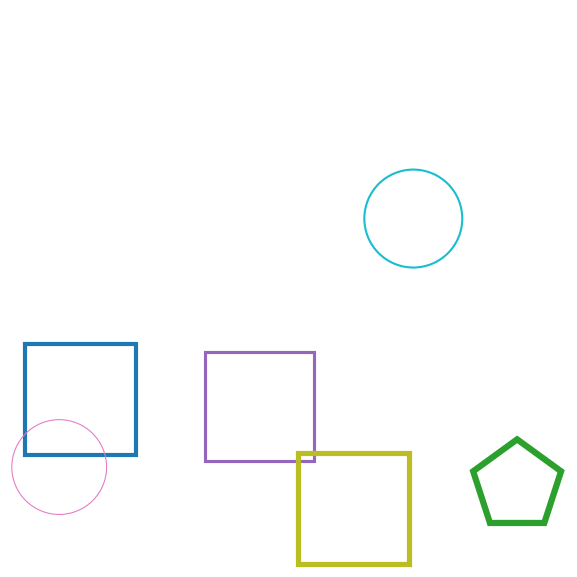[{"shape": "square", "thickness": 2, "radius": 0.48, "center": [0.14, 0.307]}, {"shape": "pentagon", "thickness": 3, "radius": 0.4, "center": [0.895, 0.158]}, {"shape": "square", "thickness": 1.5, "radius": 0.47, "center": [0.449, 0.296]}, {"shape": "circle", "thickness": 0.5, "radius": 0.41, "center": [0.103, 0.19]}, {"shape": "square", "thickness": 2.5, "radius": 0.48, "center": [0.613, 0.119]}, {"shape": "circle", "thickness": 1, "radius": 0.42, "center": [0.716, 0.621]}]